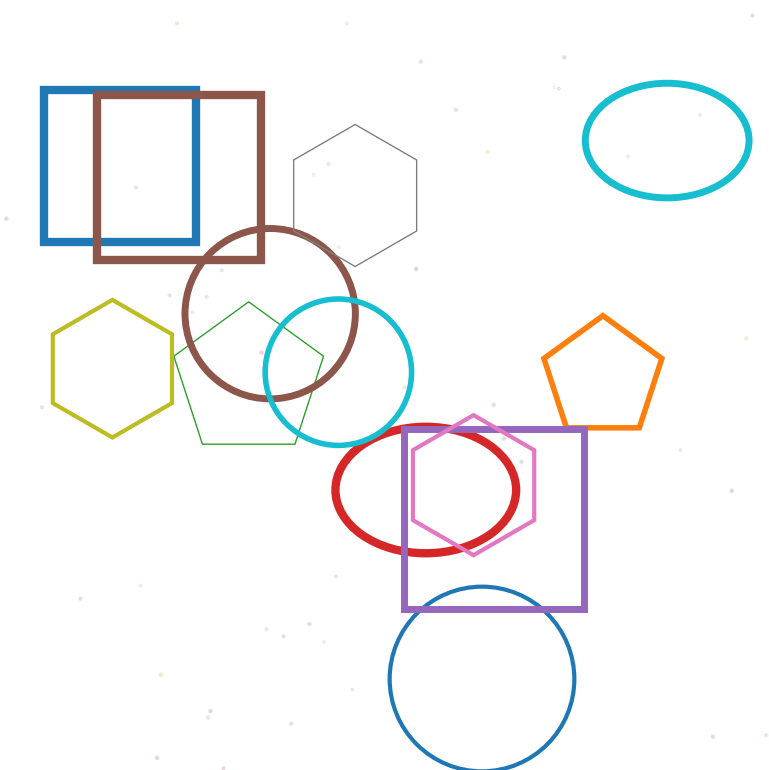[{"shape": "square", "thickness": 3, "radius": 0.49, "center": [0.156, 0.785]}, {"shape": "circle", "thickness": 1.5, "radius": 0.6, "center": [0.626, 0.118]}, {"shape": "pentagon", "thickness": 2, "radius": 0.4, "center": [0.783, 0.51]}, {"shape": "pentagon", "thickness": 0.5, "radius": 0.51, "center": [0.323, 0.506]}, {"shape": "oval", "thickness": 3, "radius": 0.59, "center": [0.553, 0.364]}, {"shape": "square", "thickness": 2.5, "radius": 0.58, "center": [0.642, 0.326]}, {"shape": "square", "thickness": 3, "radius": 0.53, "center": [0.233, 0.769]}, {"shape": "circle", "thickness": 2.5, "radius": 0.55, "center": [0.351, 0.593]}, {"shape": "hexagon", "thickness": 1.5, "radius": 0.45, "center": [0.615, 0.37]}, {"shape": "hexagon", "thickness": 0.5, "radius": 0.46, "center": [0.461, 0.746]}, {"shape": "hexagon", "thickness": 1.5, "radius": 0.45, "center": [0.146, 0.521]}, {"shape": "oval", "thickness": 2.5, "radius": 0.53, "center": [0.866, 0.817]}, {"shape": "circle", "thickness": 2, "radius": 0.48, "center": [0.439, 0.517]}]